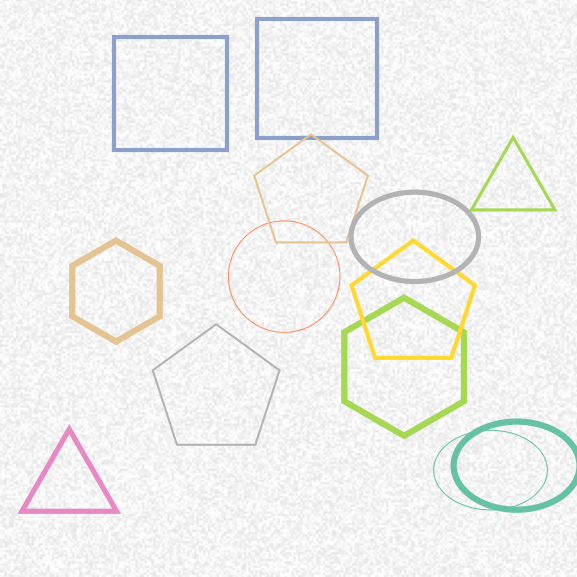[{"shape": "oval", "thickness": 3, "radius": 0.55, "center": [0.895, 0.193]}, {"shape": "oval", "thickness": 0.5, "radius": 0.49, "center": [0.849, 0.185]}, {"shape": "circle", "thickness": 0.5, "radius": 0.48, "center": [0.492, 0.52]}, {"shape": "square", "thickness": 2, "radius": 0.52, "center": [0.548, 0.863]}, {"shape": "square", "thickness": 2, "radius": 0.49, "center": [0.295, 0.837]}, {"shape": "triangle", "thickness": 2.5, "radius": 0.47, "center": [0.12, 0.161]}, {"shape": "triangle", "thickness": 1.5, "radius": 0.42, "center": [0.889, 0.677]}, {"shape": "hexagon", "thickness": 3, "radius": 0.6, "center": [0.7, 0.364]}, {"shape": "pentagon", "thickness": 2, "radius": 0.56, "center": [0.716, 0.47]}, {"shape": "hexagon", "thickness": 3, "radius": 0.44, "center": [0.201, 0.495]}, {"shape": "pentagon", "thickness": 1, "radius": 0.52, "center": [0.539, 0.663]}, {"shape": "pentagon", "thickness": 1, "radius": 0.58, "center": [0.374, 0.322]}, {"shape": "oval", "thickness": 2.5, "radius": 0.55, "center": [0.718, 0.589]}]